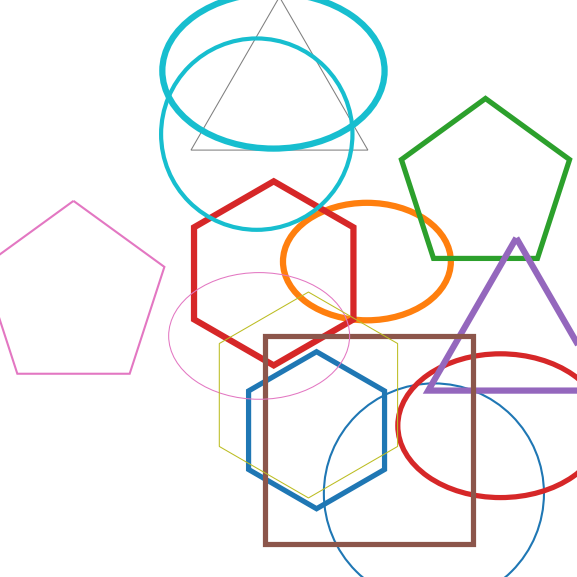[{"shape": "circle", "thickness": 1, "radius": 0.95, "center": [0.751, 0.145]}, {"shape": "hexagon", "thickness": 2.5, "radius": 0.68, "center": [0.548, 0.254]}, {"shape": "oval", "thickness": 3, "radius": 0.73, "center": [0.635, 0.546]}, {"shape": "pentagon", "thickness": 2.5, "radius": 0.77, "center": [0.841, 0.675]}, {"shape": "oval", "thickness": 2.5, "radius": 0.89, "center": [0.867, 0.262]}, {"shape": "hexagon", "thickness": 3, "radius": 0.8, "center": [0.474, 0.526]}, {"shape": "triangle", "thickness": 3, "radius": 0.88, "center": [0.894, 0.411]}, {"shape": "square", "thickness": 2.5, "radius": 0.9, "center": [0.639, 0.237]}, {"shape": "oval", "thickness": 0.5, "radius": 0.78, "center": [0.449, 0.417]}, {"shape": "pentagon", "thickness": 1, "radius": 0.83, "center": [0.127, 0.486]}, {"shape": "triangle", "thickness": 0.5, "radius": 0.88, "center": [0.484, 0.828]}, {"shape": "hexagon", "thickness": 0.5, "radius": 0.89, "center": [0.534, 0.315]}, {"shape": "oval", "thickness": 3, "radius": 0.96, "center": [0.474, 0.877]}, {"shape": "circle", "thickness": 2, "radius": 0.83, "center": [0.445, 0.767]}]